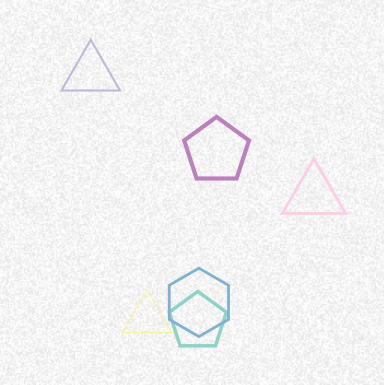[{"shape": "pentagon", "thickness": 2.5, "radius": 0.39, "center": [0.514, 0.165]}, {"shape": "triangle", "thickness": 1.5, "radius": 0.44, "center": [0.236, 0.809]}, {"shape": "hexagon", "thickness": 2, "radius": 0.44, "center": [0.517, 0.215]}, {"shape": "triangle", "thickness": 2, "radius": 0.47, "center": [0.816, 0.493]}, {"shape": "pentagon", "thickness": 3, "radius": 0.44, "center": [0.563, 0.608]}, {"shape": "triangle", "thickness": 0.5, "radius": 0.37, "center": [0.382, 0.173]}]